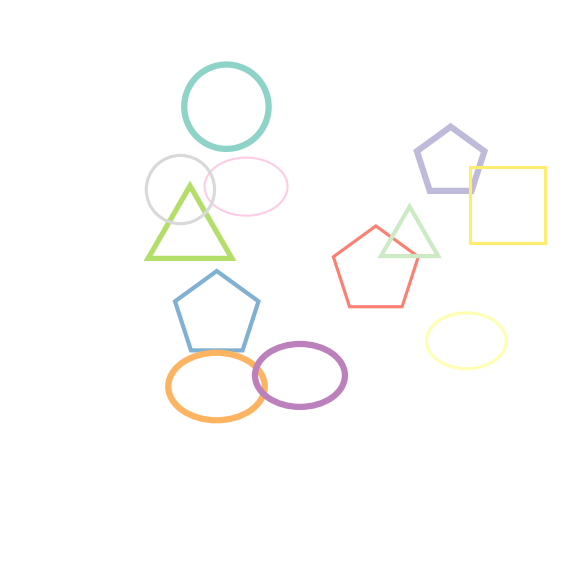[{"shape": "circle", "thickness": 3, "radius": 0.37, "center": [0.392, 0.814]}, {"shape": "oval", "thickness": 1.5, "radius": 0.35, "center": [0.808, 0.409]}, {"shape": "pentagon", "thickness": 3, "radius": 0.31, "center": [0.78, 0.718]}, {"shape": "pentagon", "thickness": 1.5, "radius": 0.39, "center": [0.651, 0.531]}, {"shape": "pentagon", "thickness": 2, "radius": 0.38, "center": [0.375, 0.454]}, {"shape": "oval", "thickness": 3, "radius": 0.42, "center": [0.375, 0.33]}, {"shape": "triangle", "thickness": 2.5, "radius": 0.42, "center": [0.329, 0.594]}, {"shape": "oval", "thickness": 1, "radius": 0.36, "center": [0.426, 0.676]}, {"shape": "circle", "thickness": 1.5, "radius": 0.3, "center": [0.312, 0.671]}, {"shape": "oval", "thickness": 3, "radius": 0.39, "center": [0.519, 0.349]}, {"shape": "triangle", "thickness": 2, "radius": 0.29, "center": [0.709, 0.584]}, {"shape": "square", "thickness": 1.5, "radius": 0.33, "center": [0.879, 0.644]}]